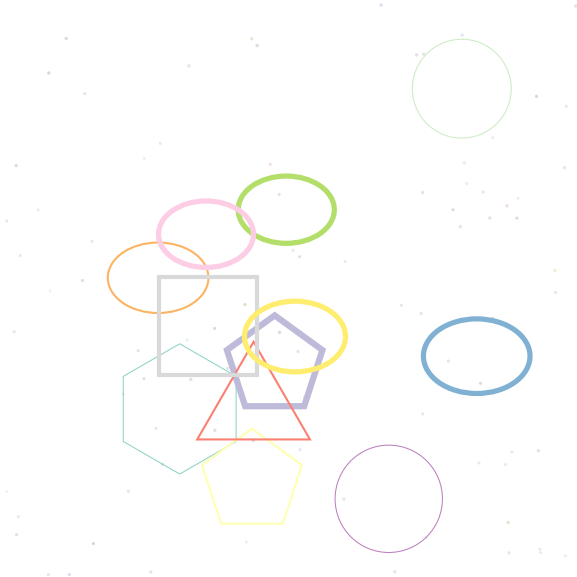[{"shape": "hexagon", "thickness": 0.5, "radius": 0.56, "center": [0.311, 0.291]}, {"shape": "pentagon", "thickness": 1, "radius": 0.45, "center": [0.436, 0.166]}, {"shape": "pentagon", "thickness": 3, "radius": 0.43, "center": [0.476, 0.366]}, {"shape": "triangle", "thickness": 1, "radius": 0.56, "center": [0.439, 0.295]}, {"shape": "oval", "thickness": 2.5, "radius": 0.46, "center": [0.825, 0.382]}, {"shape": "oval", "thickness": 1, "radius": 0.44, "center": [0.274, 0.518]}, {"shape": "oval", "thickness": 2.5, "radius": 0.42, "center": [0.496, 0.636]}, {"shape": "oval", "thickness": 2.5, "radius": 0.41, "center": [0.357, 0.594]}, {"shape": "square", "thickness": 2, "radius": 0.42, "center": [0.36, 0.435]}, {"shape": "circle", "thickness": 0.5, "radius": 0.46, "center": [0.673, 0.135]}, {"shape": "circle", "thickness": 0.5, "radius": 0.43, "center": [0.8, 0.846]}, {"shape": "oval", "thickness": 2.5, "radius": 0.44, "center": [0.511, 0.416]}]